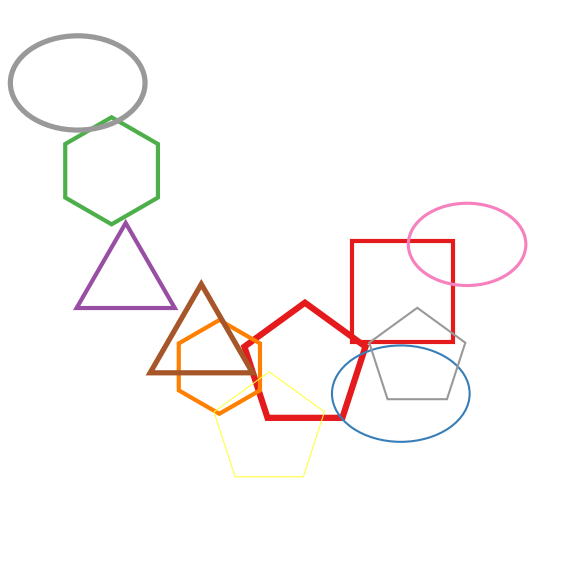[{"shape": "square", "thickness": 2, "radius": 0.44, "center": [0.697, 0.495]}, {"shape": "pentagon", "thickness": 3, "radius": 0.55, "center": [0.528, 0.365]}, {"shape": "oval", "thickness": 1, "radius": 0.6, "center": [0.694, 0.318]}, {"shape": "hexagon", "thickness": 2, "radius": 0.46, "center": [0.193, 0.703]}, {"shape": "triangle", "thickness": 2, "radius": 0.49, "center": [0.218, 0.515]}, {"shape": "hexagon", "thickness": 2, "radius": 0.41, "center": [0.38, 0.364]}, {"shape": "pentagon", "thickness": 0.5, "radius": 0.5, "center": [0.466, 0.255]}, {"shape": "triangle", "thickness": 2.5, "radius": 0.51, "center": [0.349, 0.405]}, {"shape": "oval", "thickness": 1.5, "radius": 0.51, "center": [0.809, 0.576]}, {"shape": "pentagon", "thickness": 1, "radius": 0.44, "center": [0.723, 0.379]}, {"shape": "oval", "thickness": 2.5, "radius": 0.58, "center": [0.135, 0.856]}]